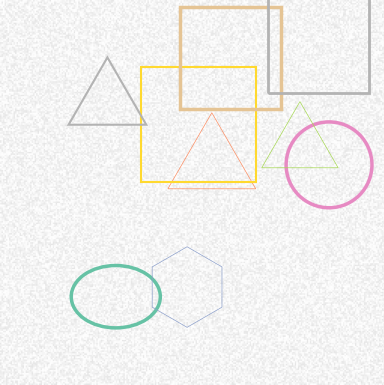[{"shape": "oval", "thickness": 2.5, "radius": 0.58, "center": [0.301, 0.229]}, {"shape": "triangle", "thickness": 0.5, "radius": 0.66, "center": [0.55, 0.575]}, {"shape": "hexagon", "thickness": 0.5, "radius": 0.52, "center": [0.486, 0.254]}, {"shape": "circle", "thickness": 2.5, "radius": 0.56, "center": [0.855, 0.572]}, {"shape": "triangle", "thickness": 0.5, "radius": 0.57, "center": [0.779, 0.621]}, {"shape": "square", "thickness": 1.5, "radius": 0.74, "center": [0.516, 0.677]}, {"shape": "square", "thickness": 2.5, "radius": 0.66, "center": [0.599, 0.85]}, {"shape": "triangle", "thickness": 1.5, "radius": 0.58, "center": [0.279, 0.734]}, {"shape": "square", "thickness": 2, "radius": 0.65, "center": [0.828, 0.889]}]